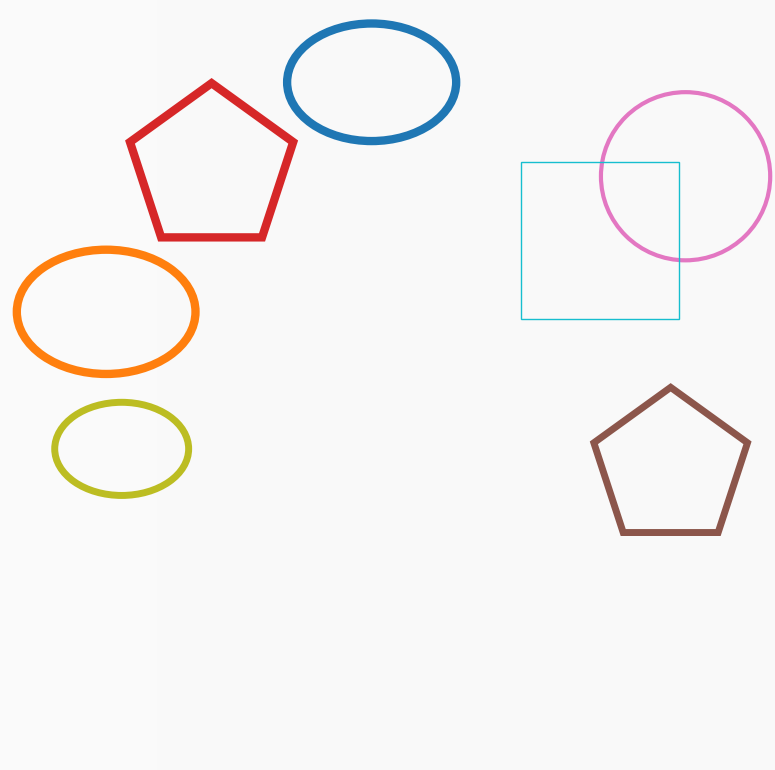[{"shape": "oval", "thickness": 3, "radius": 0.55, "center": [0.48, 0.893]}, {"shape": "oval", "thickness": 3, "radius": 0.58, "center": [0.137, 0.595]}, {"shape": "pentagon", "thickness": 3, "radius": 0.55, "center": [0.273, 0.781]}, {"shape": "pentagon", "thickness": 2.5, "radius": 0.52, "center": [0.865, 0.393]}, {"shape": "circle", "thickness": 1.5, "radius": 0.55, "center": [0.885, 0.771]}, {"shape": "oval", "thickness": 2.5, "radius": 0.43, "center": [0.157, 0.417]}, {"shape": "square", "thickness": 0.5, "radius": 0.51, "center": [0.774, 0.688]}]